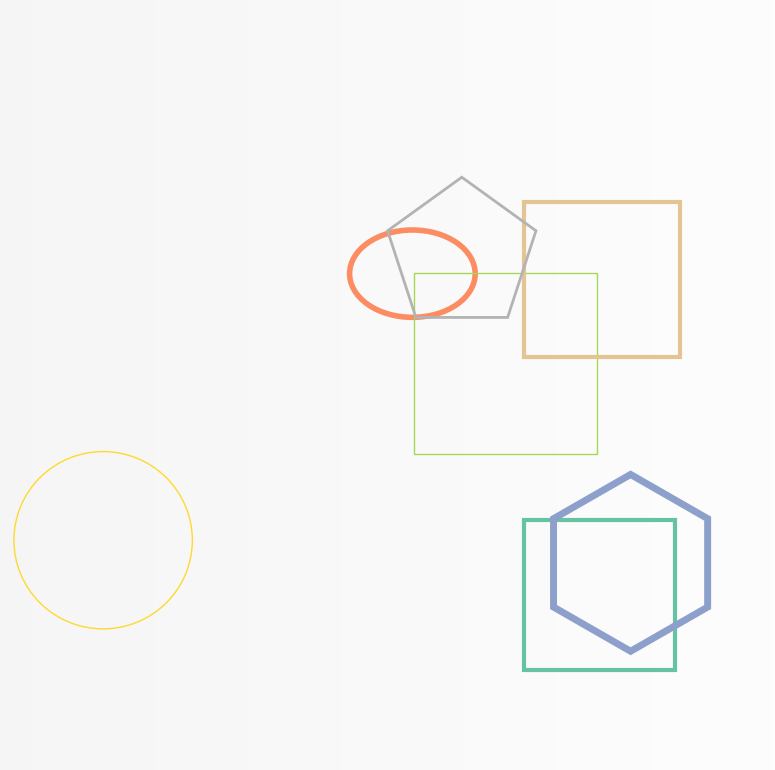[{"shape": "square", "thickness": 1.5, "radius": 0.49, "center": [0.774, 0.227]}, {"shape": "oval", "thickness": 2, "radius": 0.41, "center": [0.532, 0.645]}, {"shape": "hexagon", "thickness": 2.5, "radius": 0.57, "center": [0.814, 0.269]}, {"shape": "square", "thickness": 0.5, "radius": 0.59, "center": [0.653, 0.528]}, {"shape": "circle", "thickness": 0.5, "radius": 0.58, "center": [0.133, 0.298]}, {"shape": "square", "thickness": 1.5, "radius": 0.5, "center": [0.776, 0.636]}, {"shape": "pentagon", "thickness": 1, "radius": 0.5, "center": [0.596, 0.669]}]